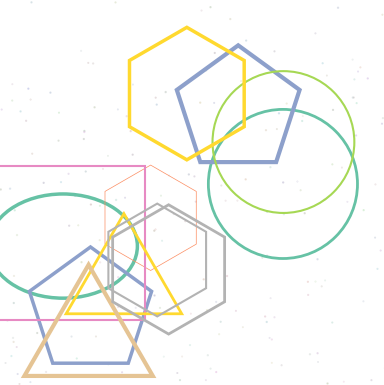[{"shape": "oval", "thickness": 2.5, "radius": 0.97, "center": [0.164, 0.361]}, {"shape": "circle", "thickness": 2, "radius": 0.97, "center": [0.735, 0.522]}, {"shape": "hexagon", "thickness": 0.5, "radius": 0.68, "center": [0.391, 0.434]}, {"shape": "pentagon", "thickness": 2.5, "radius": 0.83, "center": [0.235, 0.192]}, {"shape": "pentagon", "thickness": 3, "radius": 0.84, "center": [0.619, 0.715]}, {"shape": "square", "thickness": 1.5, "radius": 1.0, "center": [0.177, 0.369]}, {"shape": "circle", "thickness": 1.5, "radius": 0.92, "center": [0.736, 0.631]}, {"shape": "triangle", "thickness": 2, "radius": 0.87, "center": [0.322, 0.272]}, {"shape": "hexagon", "thickness": 2.5, "radius": 0.86, "center": [0.485, 0.757]}, {"shape": "triangle", "thickness": 3, "radius": 0.96, "center": [0.23, 0.12]}, {"shape": "hexagon", "thickness": 2, "radius": 0.84, "center": [0.438, 0.3]}, {"shape": "hexagon", "thickness": 1.5, "radius": 0.73, "center": [0.408, 0.325]}]